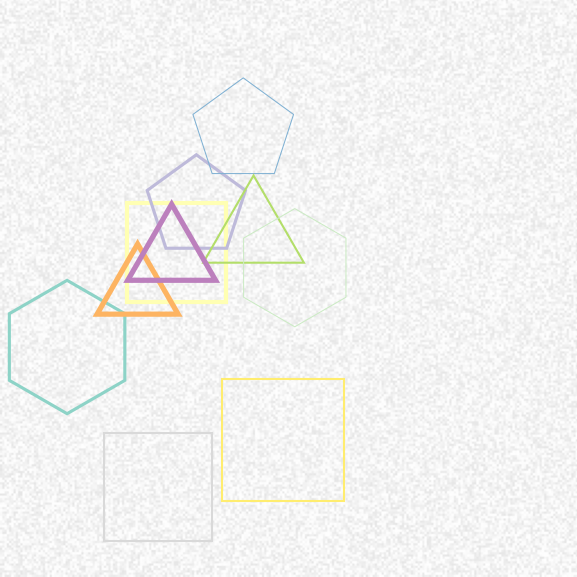[{"shape": "hexagon", "thickness": 1.5, "radius": 0.58, "center": [0.116, 0.398]}, {"shape": "square", "thickness": 2, "radius": 0.43, "center": [0.306, 0.562]}, {"shape": "pentagon", "thickness": 1.5, "radius": 0.45, "center": [0.34, 0.642]}, {"shape": "pentagon", "thickness": 0.5, "radius": 0.46, "center": [0.421, 0.773]}, {"shape": "triangle", "thickness": 2.5, "radius": 0.41, "center": [0.238, 0.496]}, {"shape": "triangle", "thickness": 1, "radius": 0.5, "center": [0.439, 0.595]}, {"shape": "square", "thickness": 1, "radius": 0.47, "center": [0.274, 0.156]}, {"shape": "triangle", "thickness": 2.5, "radius": 0.44, "center": [0.297, 0.558]}, {"shape": "hexagon", "thickness": 0.5, "radius": 0.51, "center": [0.51, 0.536]}, {"shape": "square", "thickness": 1, "radius": 0.53, "center": [0.49, 0.237]}]